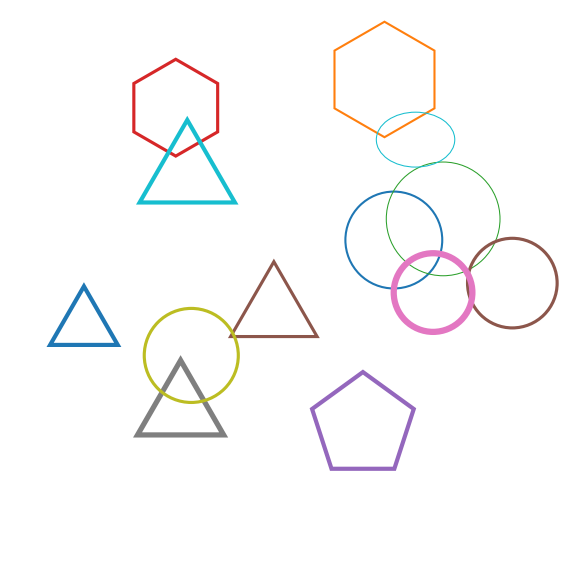[{"shape": "triangle", "thickness": 2, "radius": 0.34, "center": [0.145, 0.436]}, {"shape": "circle", "thickness": 1, "radius": 0.42, "center": [0.682, 0.584]}, {"shape": "hexagon", "thickness": 1, "radius": 0.5, "center": [0.666, 0.862]}, {"shape": "circle", "thickness": 0.5, "radius": 0.49, "center": [0.767, 0.62]}, {"shape": "hexagon", "thickness": 1.5, "radius": 0.42, "center": [0.304, 0.813]}, {"shape": "pentagon", "thickness": 2, "radius": 0.46, "center": [0.628, 0.262]}, {"shape": "circle", "thickness": 1.5, "radius": 0.39, "center": [0.887, 0.509]}, {"shape": "triangle", "thickness": 1.5, "radius": 0.43, "center": [0.474, 0.46]}, {"shape": "circle", "thickness": 3, "radius": 0.34, "center": [0.75, 0.493]}, {"shape": "triangle", "thickness": 2.5, "radius": 0.43, "center": [0.313, 0.289]}, {"shape": "circle", "thickness": 1.5, "radius": 0.41, "center": [0.331, 0.384]}, {"shape": "oval", "thickness": 0.5, "radius": 0.34, "center": [0.72, 0.757]}, {"shape": "triangle", "thickness": 2, "radius": 0.48, "center": [0.324, 0.696]}]